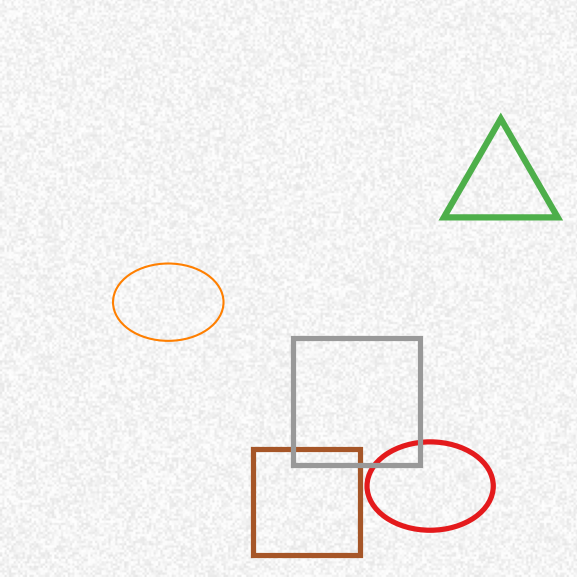[{"shape": "oval", "thickness": 2.5, "radius": 0.55, "center": [0.745, 0.157]}, {"shape": "triangle", "thickness": 3, "radius": 0.57, "center": [0.867, 0.68]}, {"shape": "oval", "thickness": 1, "radius": 0.48, "center": [0.291, 0.476]}, {"shape": "square", "thickness": 2.5, "radius": 0.46, "center": [0.531, 0.129]}, {"shape": "square", "thickness": 2.5, "radius": 0.55, "center": [0.617, 0.304]}]